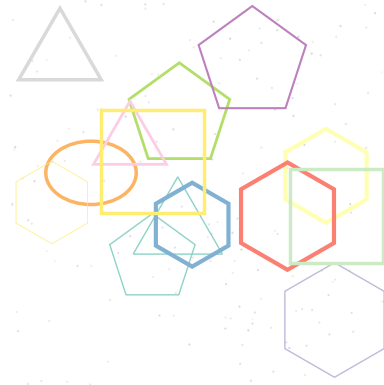[{"shape": "pentagon", "thickness": 1, "radius": 0.58, "center": [0.396, 0.329]}, {"shape": "triangle", "thickness": 1, "radius": 0.67, "center": [0.462, 0.407]}, {"shape": "hexagon", "thickness": 3, "radius": 0.61, "center": [0.847, 0.543]}, {"shape": "hexagon", "thickness": 1, "radius": 0.74, "center": [0.869, 0.169]}, {"shape": "hexagon", "thickness": 3, "radius": 0.7, "center": [0.747, 0.439]}, {"shape": "hexagon", "thickness": 3, "radius": 0.54, "center": [0.499, 0.416]}, {"shape": "oval", "thickness": 2.5, "radius": 0.59, "center": [0.236, 0.551]}, {"shape": "pentagon", "thickness": 2, "radius": 0.69, "center": [0.466, 0.699]}, {"shape": "triangle", "thickness": 2, "radius": 0.55, "center": [0.338, 0.628]}, {"shape": "triangle", "thickness": 2.5, "radius": 0.62, "center": [0.156, 0.855]}, {"shape": "pentagon", "thickness": 1.5, "radius": 0.73, "center": [0.655, 0.838]}, {"shape": "square", "thickness": 2.5, "radius": 0.61, "center": [0.874, 0.439]}, {"shape": "square", "thickness": 2.5, "radius": 0.67, "center": [0.396, 0.581]}, {"shape": "hexagon", "thickness": 0.5, "radius": 0.54, "center": [0.135, 0.474]}]